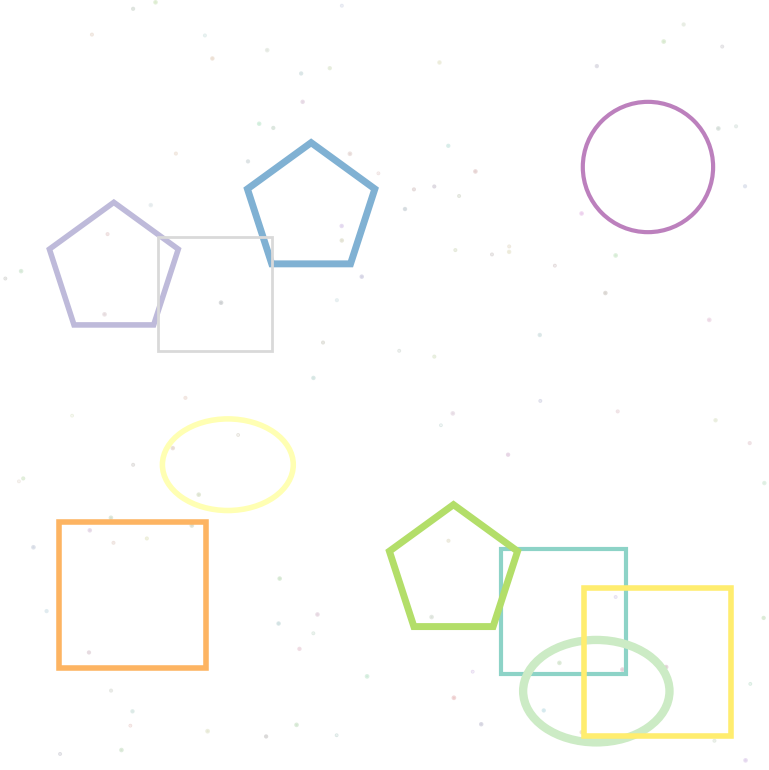[{"shape": "square", "thickness": 1.5, "radius": 0.41, "center": [0.732, 0.206]}, {"shape": "oval", "thickness": 2, "radius": 0.42, "center": [0.296, 0.396]}, {"shape": "pentagon", "thickness": 2, "radius": 0.44, "center": [0.148, 0.649]}, {"shape": "pentagon", "thickness": 2.5, "radius": 0.44, "center": [0.404, 0.728]}, {"shape": "square", "thickness": 2, "radius": 0.48, "center": [0.172, 0.227]}, {"shape": "pentagon", "thickness": 2.5, "radius": 0.44, "center": [0.589, 0.257]}, {"shape": "square", "thickness": 1, "radius": 0.37, "center": [0.279, 0.618]}, {"shape": "circle", "thickness": 1.5, "radius": 0.42, "center": [0.842, 0.783]}, {"shape": "oval", "thickness": 3, "radius": 0.48, "center": [0.774, 0.102]}, {"shape": "square", "thickness": 2, "radius": 0.48, "center": [0.854, 0.14]}]